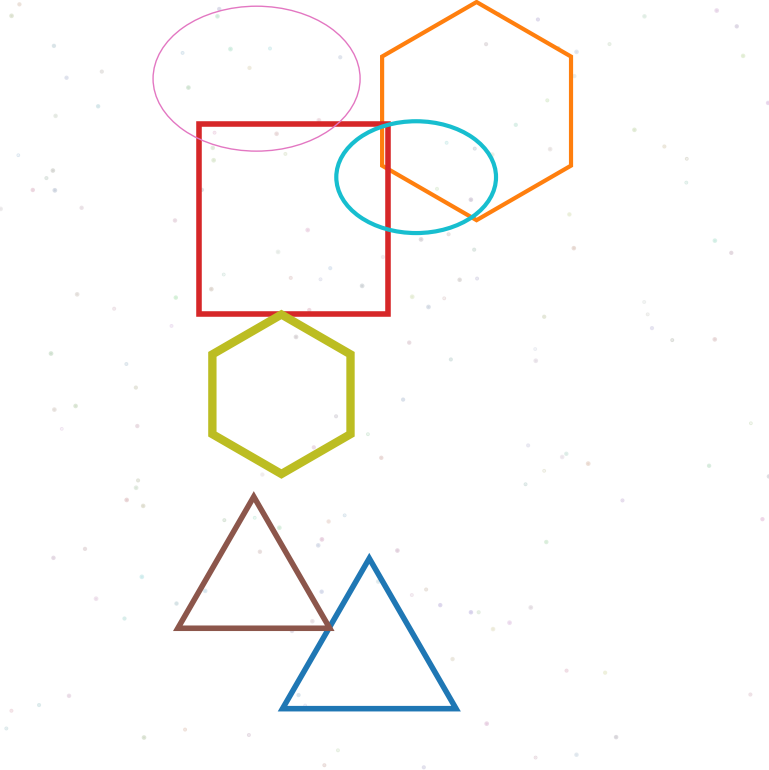[{"shape": "triangle", "thickness": 2, "radius": 0.65, "center": [0.48, 0.145]}, {"shape": "hexagon", "thickness": 1.5, "radius": 0.71, "center": [0.619, 0.856]}, {"shape": "square", "thickness": 2, "radius": 0.61, "center": [0.381, 0.715]}, {"shape": "triangle", "thickness": 2, "radius": 0.57, "center": [0.33, 0.241]}, {"shape": "oval", "thickness": 0.5, "radius": 0.67, "center": [0.333, 0.898]}, {"shape": "hexagon", "thickness": 3, "radius": 0.52, "center": [0.366, 0.488]}, {"shape": "oval", "thickness": 1.5, "radius": 0.52, "center": [0.54, 0.77]}]